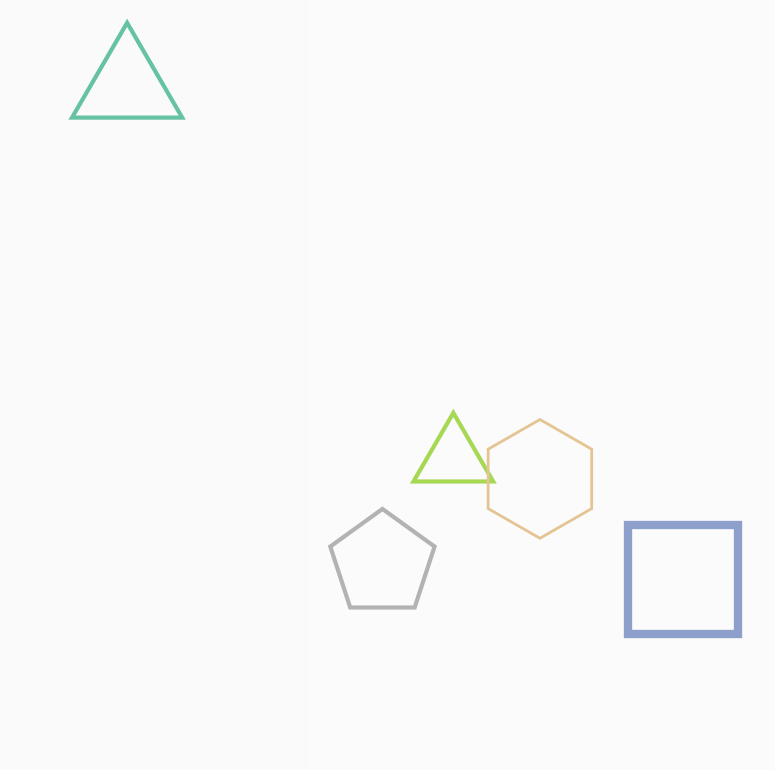[{"shape": "triangle", "thickness": 1.5, "radius": 0.41, "center": [0.164, 0.888]}, {"shape": "square", "thickness": 3, "radius": 0.36, "center": [0.881, 0.248]}, {"shape": "triangle", "thickness": 1.5, "radius": 0.3, "center": [0.585, 0.404]}, {"shape": "hexagon", "thickness": 1, "radius": 0.39, "center": [0.697, 0.378]}, {"shape": "pentagon", "thickness": 1.5, "radius": 0.35, "center": [0.493, 0.268]}]